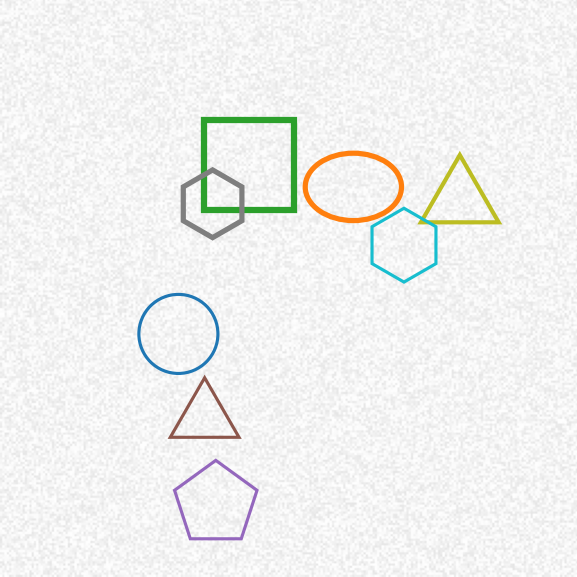[{"shape": "circle", "thickness": 1.5, "radius": 0.34, "center": [0.309, 0.421]}, {"shape": "oval", "thickness": 2.5, "radius": 0.42, "center": [0.612, 0.676]}, {"shape": "square", "thickness": 3, "radius": 0.39, "center": [0.431, 0.713]}, {"shape": "pentagon", "thickness": 1.5, "radius": 0.38, "center": [0.374, 0.127]}, {"shape": "triangle", "thickness": 1.5, "radius": 0.34, "center": [0.354, 0.276]}, {"shape": "hexagon", "thickness": 2.5, "radius": 0.29, "center": [0.368, 0.646]}, {"shape": "triangle", "thickness": 2, "radius": 0.39, "center": [0.796, 0.653]}, {"shape": "hexagon", "thickness": 1.5, "radius": 0.32, "center": [0.7, 0.575]}]